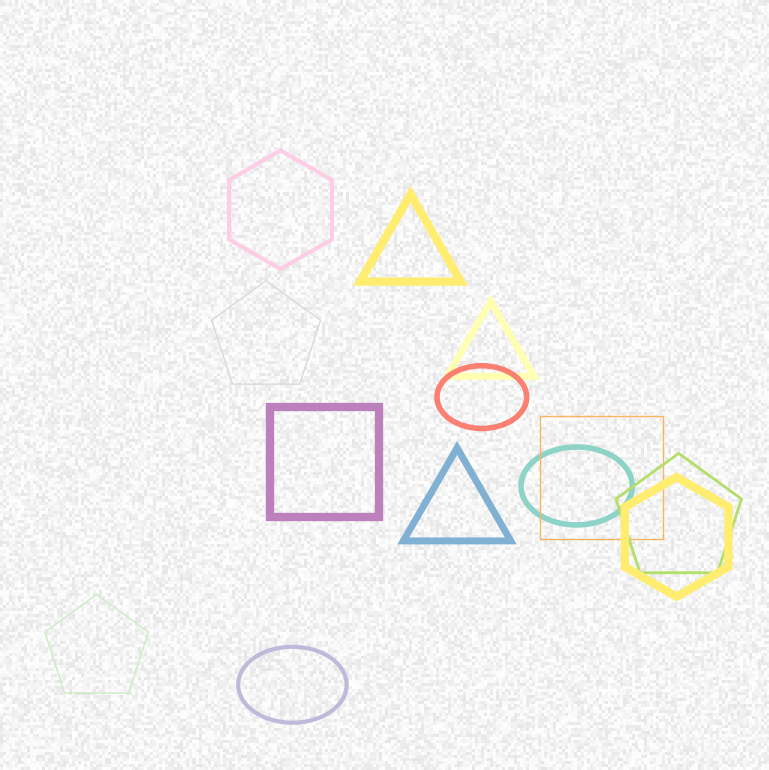[{"shape": "oval", "thickness": 2, "radius": 0.36, "center": [0.749, 0.369]}, {"shape": "triangle", "thickness": 2.5, "radius": 0.32, "center": [0.637, 0.544]}, {"shape": "oval", "thickness": 1.5, "radius": 0.35, "center": [0.38, 0.111]}, {"shape": "oval", "thickness": 2, "radius": 0.29, "center": [0.626, 0.484]}, {"shape": "triangle", "thickness": 2.5, "radius": 0.4, "center": [0.594, 0.338]}, {"shape": "square", "thickness": 0.5, "radius": 0.4, "center": [0.781, 0.38]}, {"shape": "pentagon", "thickness": 1, "radius": 0.43, "center": [0.881, 0.326]}, {"shape": "hexagon", "thickness": 1.5, "radius": 0.39, "center": [0.364, 0.728]}, {"shape": "pentagon", "thickness": 0.5, "radius": 0.37, "center": [0.346, 0.561]}, {"shape": "square", "thickness": 3, "radius": 0.36, "center": [0.421, 0.4]}, {"shape": "pentagon", "thickness": 0.5, "radius": 0.35, "center": [0.125, 0.157]}, {"shape": "triangle", "thickness": 3, "radius": 0.38, "center": [0.533, 0.672]}, {"shape": "hexagon", "thickness": 3, "radius": 0.39, "center": [0.879, 0.303]}]